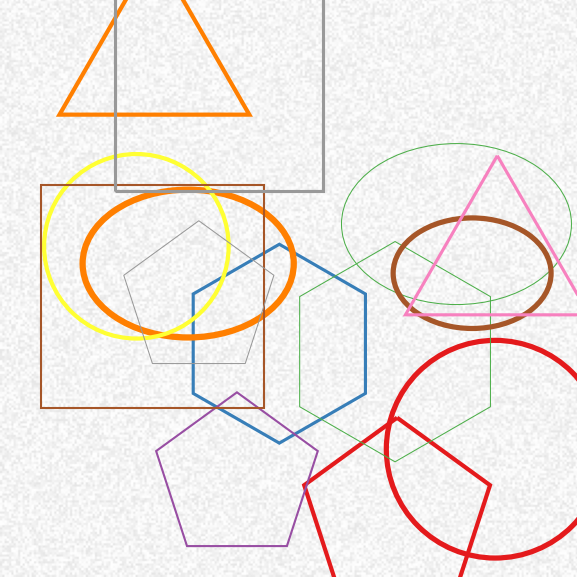[{"shape": "pentagon", "thickness": 2, "radius": 0.85, "center": [0.688, 0.107]}, {"shape": "circle", "thickness": 2.5, "radius": 0.94, "center": [0.857, 0.221]}, {"shape": "hexagon", "thickness": 1.5, "radius": 0.86, "center": [0.484, 0.404]}, {"shape": "oval", "thickness": 0.5, "radius": 1.0, "center": [0.79, 0.611]}, {"shape": "hexagon", "thickness": 0.5, "radius": 0.95, "center": [0.684, 0.39]}, {"shape": "pentagon", "thickness": 1, "radius": 0.74, "center": [0.41, 0.173]}, {"shape": "oval", "thickness": 3, "radius": 0.91, "center": [0.326, 0.543]}, {"shape": "triangle", "thickness": 2, "radius": 0.95, "center": [0.267, 0.896]}, {"shape": "circle", "thickness": 2, "radius": 0.8, "center": [0.236, 0.573]}, {"shape": "square", "thickness": 1, "radius": 0.96, "center": [0.265, 0.486]}, {"shape": "oval", "thickness": 2.5, "radius": 0.68, "center": [0.818, 0.526]}, {"shape": "triangle", "thickness": 1.5, "radius": 0.92, "center": [0.861, 0.546]}, {"shape": "square", "thickness": 1.5, "radius": 0.9, "center": [0.379, 0.848]}, {"shape": "pentagon", "thickness": 0.5, "radius": 0.68, "center": [0.344, 0.48]}]